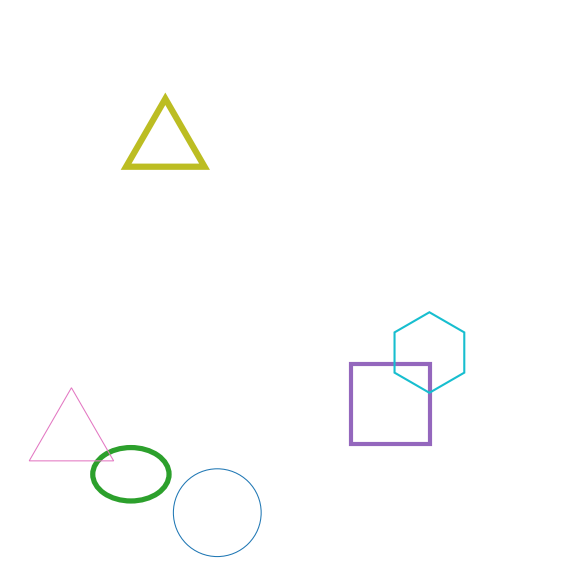[{"shape": "circle", "thickness": 0.5, "radius": 0.38, "center": [0.376, 0.111]}, {"shape": "oval", "thickness": 2.5, "radius": 0.33, "center": [0.227, 0.178]}, {"shape": "square", "thickness": 2, "radius": 0.34, "center": [0.676, 0.3]}, {"shape": "triangle", "thickness": 0.5, "radius": 0.42, "center": [0.124, 0.243]}, {"shape": "triangle", "thickness": 3, "radius": 0.39, "center": [0.286, 0.75]}, {"shape": "hexagon", "thickness": 1, "radius": 0.35, "center": [0.744, 0.389]}]